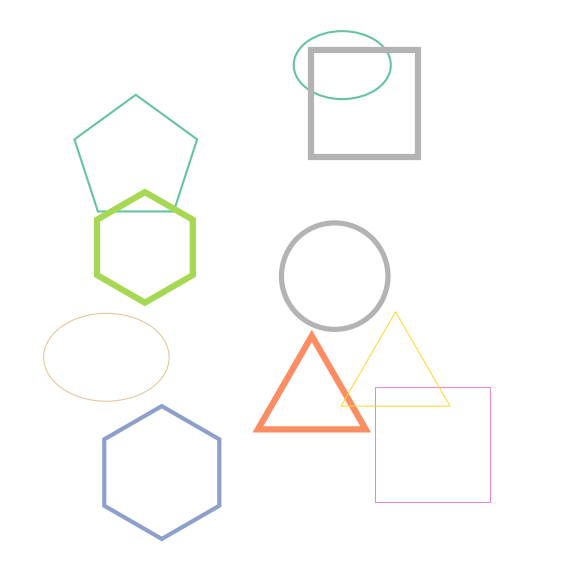[{"shape": "pentagon", "thickness": 1, "radius": 0.56, "center": [0.235, 0.723]}, {"shape": "oval", "thickness": 1, "radius": 0.42, "center": [0.593, 0.886]}, {"shape": "triangle", "thickness": 3, "radius": 0.54, "center": [0.54, 0.31]}, {"shape": "hexagon", "thickness": 2, "radius": 0.58, "center": [0.28, 0.181]}, {"shape": "square", "thickness": 0.5, "radius": 0.5, "center": [0.749, 0.23]}, {"shape": "hexagon", "thickness": 3, "radius": 0.48, "center": [0.251, 0.571]}, {"shape": "triangle", "thickness": 0.5, "radius": 0.54, "center": [0.685, 0.35]}, {"shape": "oval", "thickness": 0.5, "radius": 0.54, "center": [0.184, 0.38]}, {"shape": "square", "thickness": 3, "radius": 0.46, "center": [0.632, 0.82]}, {"shape": "circle", "thickness": 2.5, "radius": 0.46, "center": [0.58, 0.521]}]